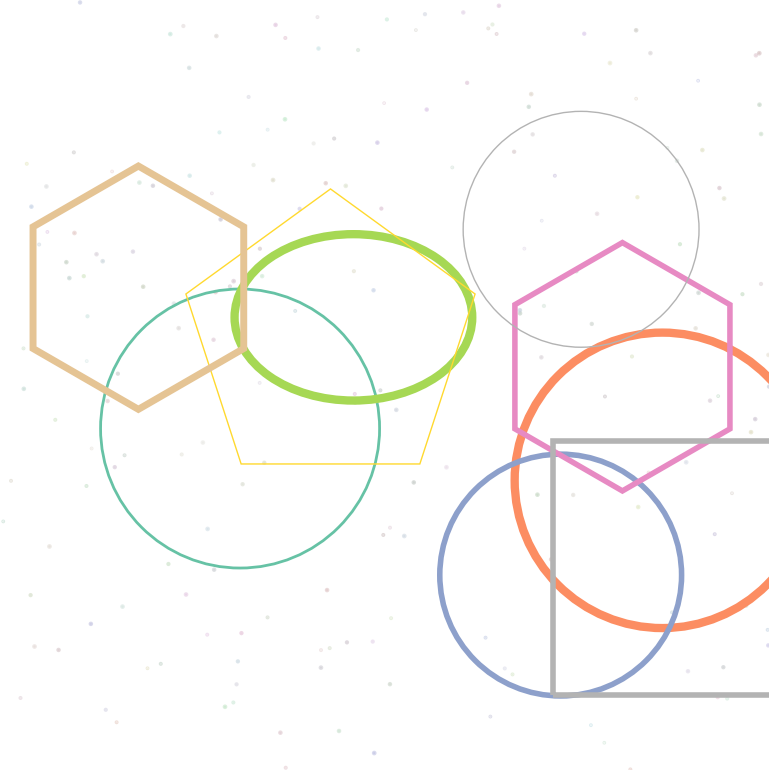[{"shape": "circle", "thickness": 1, "radius": 0.91, "center": [0.312, 0.443]}, {"shape": "circle", "thickness": 3, "radius": 0.96, "center": [0.86, 0.376]}, {"shape": "circle", "thickness": 2, "radius": 0.79, "center": [0.728, 0.253]}, {"shape": "hexagon", "thickness": 2, "radius": 0.81, "center": [0.808, 0.524]}, {"shape": "oval", "thickness": 3, "radius": 0.77, "center": [0.459, 0.588]}, {"shape": "pentagon", "thickness": 0.5, "radius": 0.99, "center": [0.429, 0.557]}, {"shape": "hexagon", "thickness": 2.5, "radius": 0.79, "center": [0.18, 0.626]}, {"shape": "circle", "thickness": 0.5, "radius": 0.77, "center": [0.755, 0.702]}, {"shape": "square", "thickness": 2, "radius": 0.82, "center": [0.883, 0.262]}]